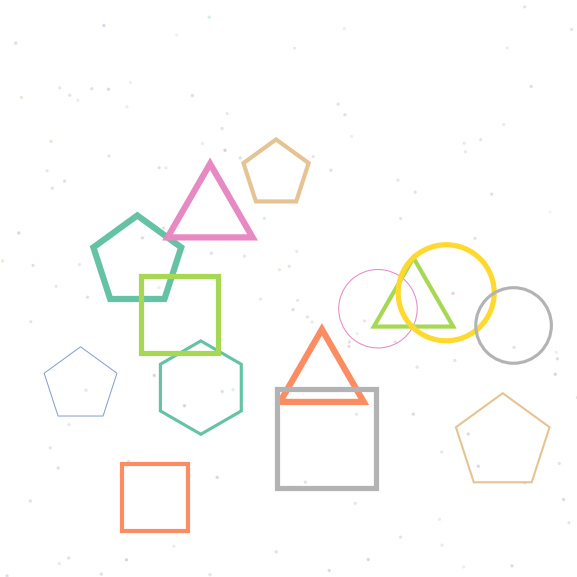[{"shape": "pentagon", "thickness": 3, "radius": 0.4, "center": [0.238, 0.546]}, {"shape": "hexagon", "thickness": 1.5, "radius": 0.4, "center": [0.348, 0.328]}, {"shape": "square", "thickness": 2, "radius": 0.29, "center": [0.269, 0.137]}, {"shape": "triangle", "thickness": 3, "radius": 0.42, "center": [0.557, 0.345]}, {"shape": "pentagon", "thickness": 0.5, "radius": 0.33, "center": [0.139, 0.332]}, {"shape": "triangle", "thickness": 3, "radius": 0.43, "center": [0.364, 0.631]}, {"shape": "circle", "thickness": 0.5, "radius": 0.34, "center": [0.654, 0.465]}, {"shape": "triangle", "thickness": 2, "radius": 0.4, "center": [0.716, 0.473]}, {"shape": "square", "thickness": 2.5, "radius": 0.33, "center": [0.311, 0.454]}, {"shape": "circle", "thickness": 2.5, "radius": 0.42, "center": [0.773, 0.492]}, {"shape": "pentagon", "thickness": 1, "radius": 0.43, "center": [0.871, 0.233]}, {"shape": "pentagon", "thickness": 2, "radius": 0.3, "center": [0.478, 0.698]}, {"shape": "square", "thickness": 2.5, "radius": 0.43, "center": [0.565, 0.24]}, {"shape": "circle", "thickness": 1.5, "radius": 0.33, "center": [0.889, 0.436]}]